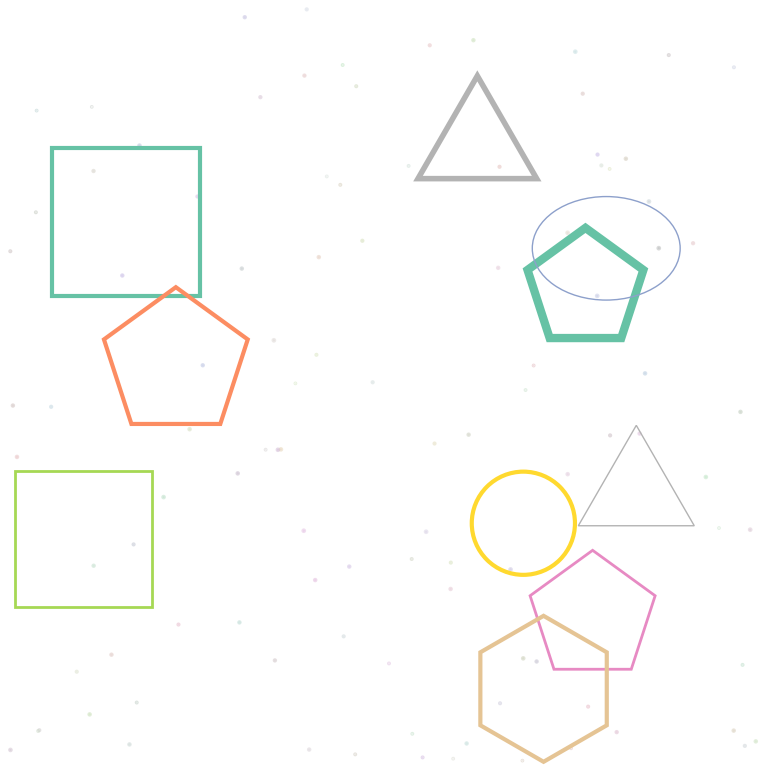[{"shape": "pentagon", "thickness": 3, "radius": 0.4, "center": [0.76, 0.625]}, {"shape": "square", "thickness": 1.5, "radius": 0.48, "center": [0.164, 0.712]}, {"shape": "pentagon", "thickness": 1.5, "radius": 0.49, "center": [0.228, 0.529]}, {"shape": "oval", "thickness": 0.5, "radius": 0.48, "center": [0.787, 0.678]}, {"shape": "pentagon", "thickness": 1, "radius": 0.43, "center": [0.77, 0.2]}, {"shape": "square", "thickness": 1, "radius": 0.44, "center": [0.108, 0.3]}, {"shape": "circle", "thickness": 1.5, "radius": 0.34, "center": [0.68, 0.32]}, {"shape": "hexagon", "thickness": 1.5, "radius": 0.47, "center": [0.706, 0.105]}, {"shape": "triangle", "thickness": 2, "radius": 0.44, "center": [0.62, 0.812]}, {"shape": "triangle", "thickness": 0.5, "radius": 0.43, "center": [0.826, 0.361]}]